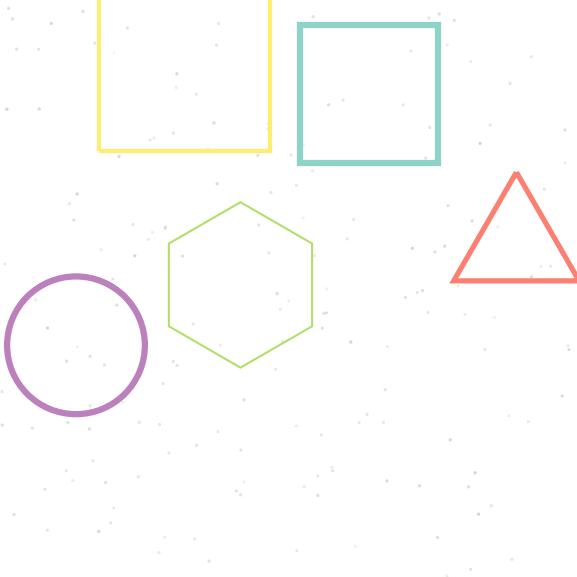[{"shape": "square", "thickness": 3, "radius": 0.6, "center": [0.639, 0.836]}, {"shape": "triangle", "thickness": 2.5, "radius": 0.63, "center": [0.894, 0.575]}, {"shape": "hexagon", "thickness": 1, "radius": 0.72, "center": [0.416, 0.506]}, {"shape": "circle", "thickness": 3, "radius": 0.6, "center": [0.132, 0.401]}, {"shape": "square", "thickness": 2, "radius": 0.74, "center": [0.319, 0.886]}]